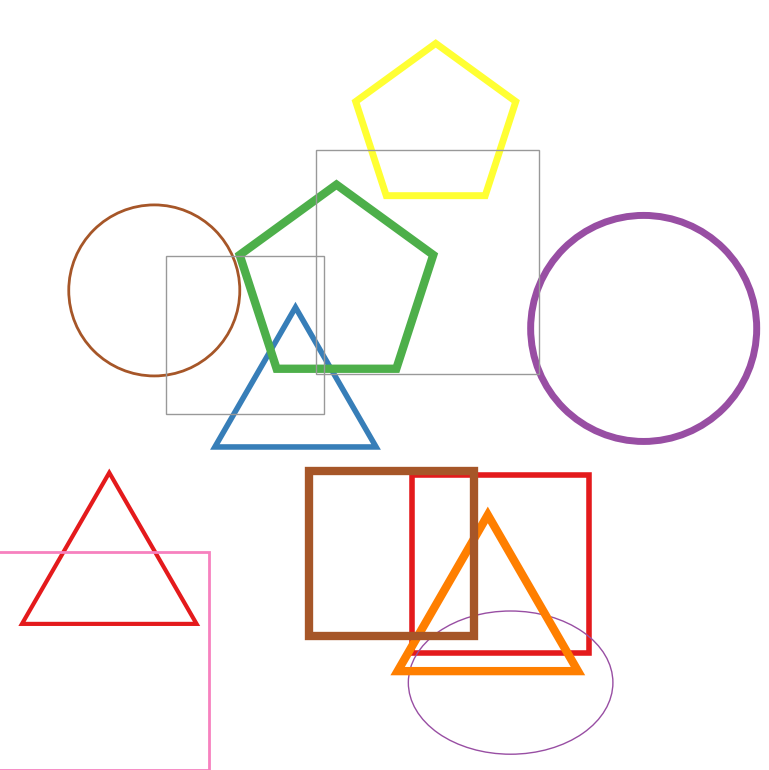[{"shape": "square", "thickness": 2, "radius": 0.57, "center": [0.65, 0.268]}, {"shape": "triangle", "thickness": 1.5, "radius": 0.65, "center": [0.142, 0.255]}, {"shape": "triangle", "thickness": 2, "radius": 0.6, "center": [0.384, 0.48]}, {"shape": "pentagon", "thickness": 3, "radius": 0.66, "center": [0.437, 0.628]}, {"shape": "circle", "thickness": 2.5, "radius": 0.73, "center": [0.836, 0.573]}, {"shape": "oval", "thickness": 0.5, "radius": 0.66, "center": [0.663, 0.113]}, {"shape": "triangle", "thickness": 3, "radius": 0.68, "center": [0.634, 0.196]}, {"shape": "pentagon", "thickness": 2.5, "radius": 0.55, "center": [0.566, 0.834]}, {"shape": "square", "thickness": 3, "radius": 0.54, "center": [0.508, 0.281]}, {"shape": "circle", "thickness": 1, "radius": 0.56, "center": [0.2, 0.623]}, {"shape": "square", "thickness": 1, "radius": 0.71, "center": [0.13, 0.141]}, {"shape": "square", "thickness": 0.5, "radius": 0.73, "center": [0.555, 0.66]}, {"shape": "square", "thickness": 0.5, "radius": 0.51, "center": [0.318, 0.565]}]